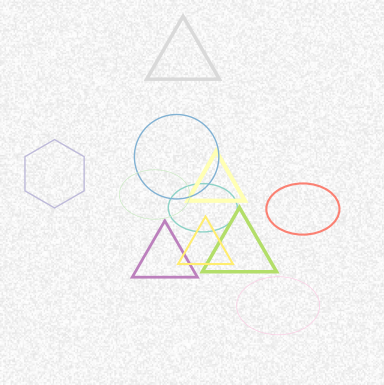[{"shape": "oval", "thickness": 1, "radius": 0.45, "center": [0.527, 0.46]}, {"shape": "triangle", "thickness": 3, "radius": 0.43, "center": [0.562, 0.522]}, {"shape": "hexagon", "thickness": 1, "radius": 0.44, "center": [0.142, 0.549]}, {"shape": "oval", "thickness": 1.5, "radius": 0.47, "center": [0.787, 0.457]}, {"shape": "circle", "thickness": 1, "radius": 0.55, "center": [0.459, 0.593]}, {"shape": "triangle", "thickness": 2.5, "radius": 0.56, "center": [0.622, 0.35]}, {"shape": "oval", "thickness": 0.5, "radius": 0.54, "center": [0.722, 0.206]}, {"shape": "triangle", "thickness": 2.5, "radius": 0.55, "center": [0.475, 0.849]}, {"shape": "triangle", "thickness": 2, "radius": 0.49, "center": [0.428, 0.329]}, {"shape": "oval", "thickness": 0.5, "radius": 0.46, "center": [0.402, 0.495]}, {"shape": "triangle", "thickness": 1.5, "radius": 0.41, "center": [0.534, 0.355]}]